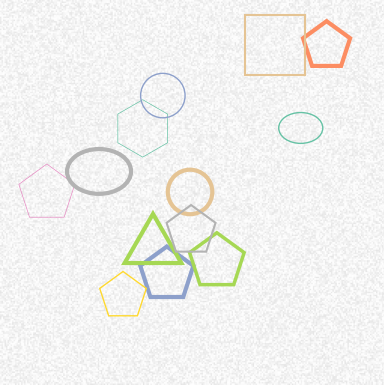[{"shape": "oval", "thickness": 1, "radius": 0.29, "center": [0.781, 0.668]}, {"shape": "hexagon", "thickness": 0.5, "radius": 0.37, "center": [0.371, 0.666]}, {"shape": "pentagon", "thickness": 3, "radius": 0.32, "center": [0.848, 0.881]}, {"shape": "circle", "thickness": 1, "radius": 0.29, "center": [0.423, 0.752]}, {"shape": "pentagon", "thickness": 3, "radius": 0.36, "center": [0.433, 0.287]}, {"shape": "pentagon", "thickness": 0.5, "radius": 0.38, "center": [0.122, 0.498]}, {"shape": "triangle", "thickness": 3, "radius": 0.43, "center": [0.397, 0.359]}, {"shape": "pentagon", "thickness": 2.5, "radius": 0.37, "center": [0.563, 0.321]}, {"shape": "pentagon", "thickness": 1, "radius": 0.32, "center": [0.32, 0.231]}, {"shape": "square", "thickness": 1.5, "radius": 0.39, "center": [0.715, 0.883]}, {"shape": "circle", "thickness": 3, "radius": 0.29, "center": [0.494, 0.501]}, {"shape": "oval", "thickness": 3, "radius": 0.42, "center": [0.257, 0.555]}, {"shape": "pentagon", "thickness": 1.5, "radius": 0.33, "center": [0.496, 0.401]}]